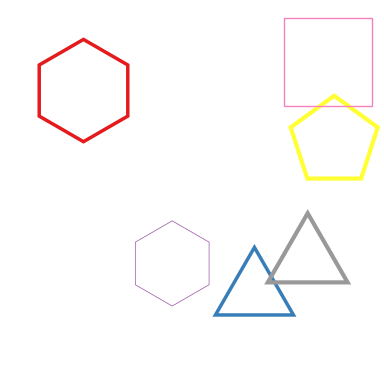[{"shape": "hexagon", "thickness": 2.5, "radius": 0.66, "center": [0.217, 0.765]}, {"shape": "triangle", "thickness": 2.5, "radius": 0.59, "center": [0.661, 0.24]}, {"shape": "hexagon", "thickness": 0.5, "radius": 0.55, "center": [0.447, 0.316]}, {"shape": "pentagon", "thickness": 3, "radius": 0.59, "center": [0.868, 0.632]}, {"shape": "square", "thickness": 1, "radius": 0.57, "center": [0.853, 0.839]}, {"shape": "triangle", "thickness": 3, "radius": 0.6, "center": [0.799, 0.326]}]